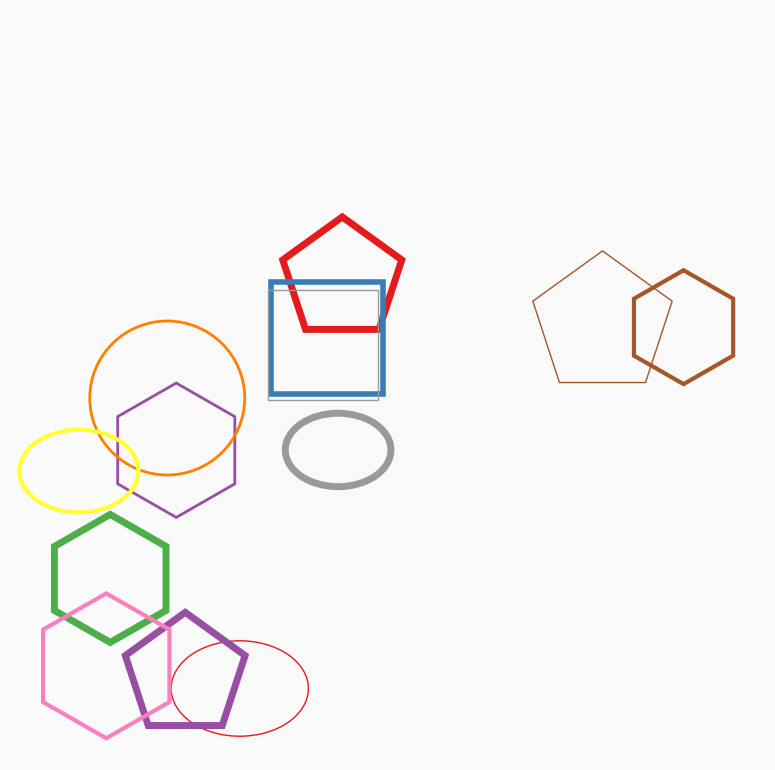[{"shape": "oval", "thickness": 0.5, "radius": 0.44, "center": [0.309, 0.106]}, {"shape": "pentagon", "thickness": 2.5, "radius": 0.4, "center": [0.442, 0.638]}, {"shape": "square", "thickness": 2, "radius": 0.36, "center": [0.422, 0.561]}, {"shape": "hexagon", "thickness": 2.5, "radius": 0.42, "center": [0.142, 0.249]}, {"shape": "pentagon", "thickness": 2.5, "radius": 0.41, "center": [0.239, 0.123]}, {"shape": "hexagon", "thickness": 1, "radius": 0.44, "center": [0.227, 0.415]}, {"shape": "circle", "thickness": 1, "radius": 0.5, "center": [0.216, 0.483]}, {"shape": "oval", "thickness": 1.5, "radius": 0.38, "center": [0.102, 0.388]}, {"shape": "pentagon", "thickness": 0.5, "radius": 0.47, "center": [0.777, 0.58]}, {"shape": "hexagon", "thickness": 1.5, "radius": 0.37, "center": [0.882, 0.575]}, {"shape": "hexagon", "thickness": 1.5, "radius": 0.47, "center": [0.137, 0.135]}, {"shape": "square", "thickness": 0.5, "radius": 0.36, "center": [0.417, 0.552]}, {"shape": "oval", "thickness": 2.5, "radius": 0.34, "center": [0.436, 0.416]}]